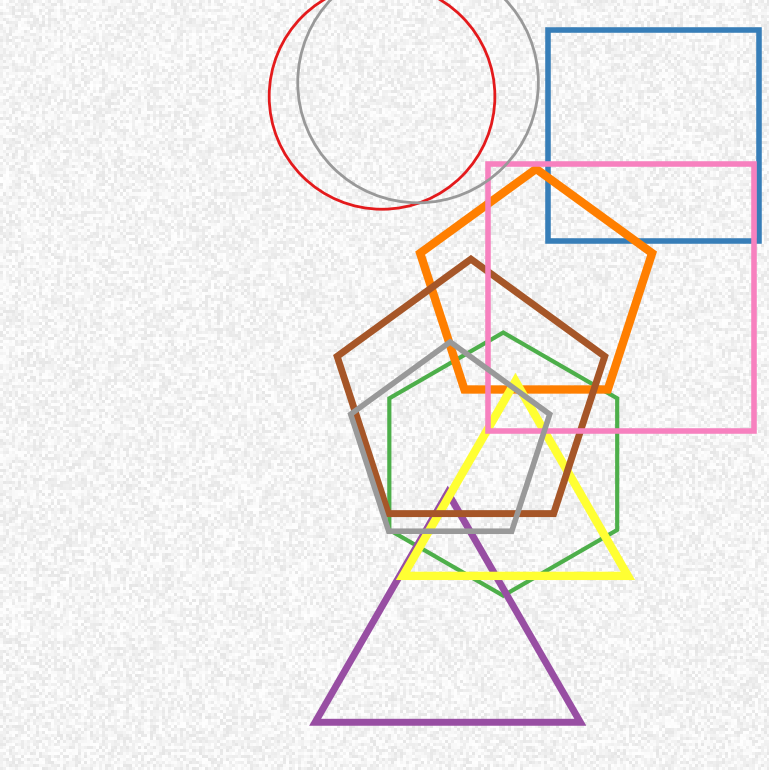[{"shape": "circle", "thickness": 1, "radius": 0.73, "center": [0.496, 0.875]}, {"shape": "square", "thickness": 2, "radius": 0.68, "center": [0.849, 0.824]}, {"shape": "hexagon", "thickness": 1.5, "radius": 0.85, "center": [0.654, 0.397]}, {"shape": "triangle", "thickness": 2.5, "radius": 0.99, "center": [0.581, 0.161]}, {"shape": "pentagon", "thickness": 3, "radius": 0.79, "center": [0.696, 0.622]}, {"shape": "triangle", "thickness": 3, "radius": 0.84, "center": [0.669, 0.336]}, {"shape": "pentagon", "thickness": 2.5, "radius": 0.91, "center": [0.612, 0.481]}, {"shape": "square", "thickness": 2, "radius": 0.86, "center": [0.806, 0.613]}, {"shape": "pentagon", "thickness": 2, "radius": 0.68, "center": [0.585, 0.42]}, {"shape": "circle", "thickness": 1, "radius": 0.78, "center": [0.543, 0.893]}]